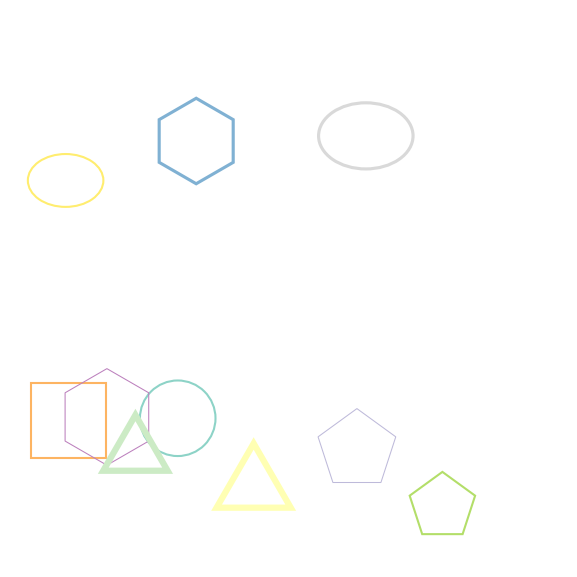[{"shape": "circle", "thickness": 1, "radius": 0.33, "center": [0.308, 0.275]}, {"shape": "triangle", "thickness": 3, "radius": 0.37, "center": [0.439, 0.157]}, {"shape": "pentagon", "thickness": 0.5, "radius": 0.35, "center": [0.618, 0.221]}, {"shape": "hexagon", "thickness": 1.5, "radius": 0.37, "center": [0.34, 0.755]}, {"shape": "square", "thickness": 1, "radius": 0.32, "center": [0.119, 0.271]}, {"shape": "pentagon", "thickness": 1, "radius": 0.3, "center": [0.766, 0.122]}, {"shape": "oval", "thickness": 1.5, "radius": 0.41, "center": [0.633, 0.764]}, {"shape": "hexagon", "thickness": 0.5, "radius": 0.42, "center": [0.185, 0.277]}, {"shape": "triangle", "thickness": 3, "radius": 0.32, "center": [0.235, 0.216]}, {"shape": "oval", "thickness": 1, "radius": 0.33, "center": [0.114, 0.687]}]